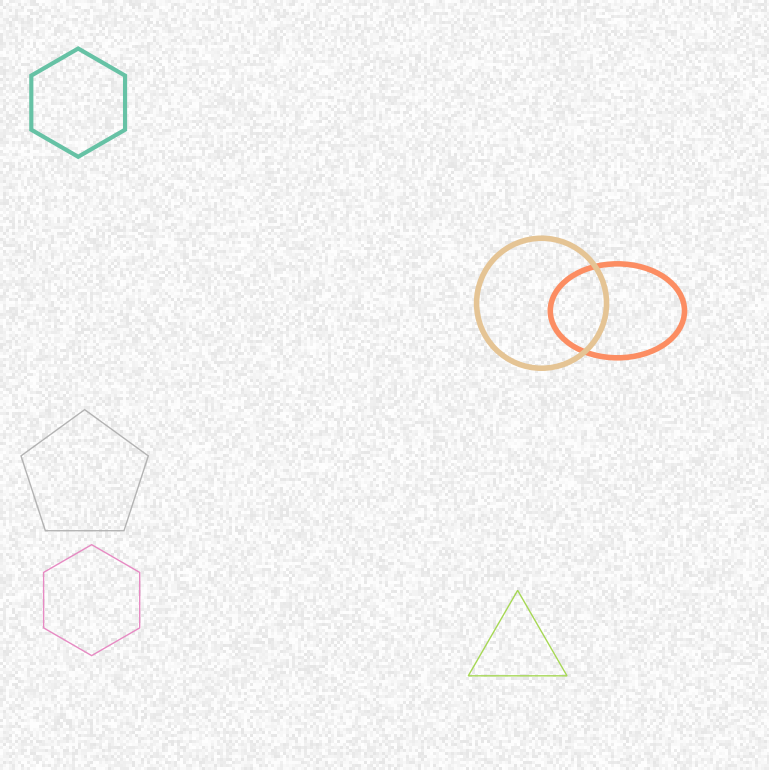[{"shape": "hexagon", "thickness": 1.5, "radius": 0.35, "center": [0.102, 0.867]}, {"shape": "oval", "thickness": 2, "radius": 0.44, "center": [0.802, 0.596]}, {"shape": "hexagon", "thickness": 0.5, "radius": 0.36, "center": [0.119, 0.221]}, {"shape": "triangle", "thickness": 0.5, "radius": 0.37, "center": [0.672, 0.159]}, {"shape": "circle", "thickness": 2, "radius": 0.42, "center": [0.703, 0.606]}, {"shape": "pentagon", "thickness": 0.5, "radius": 0.43, "center": [0.11, 0.381]}]